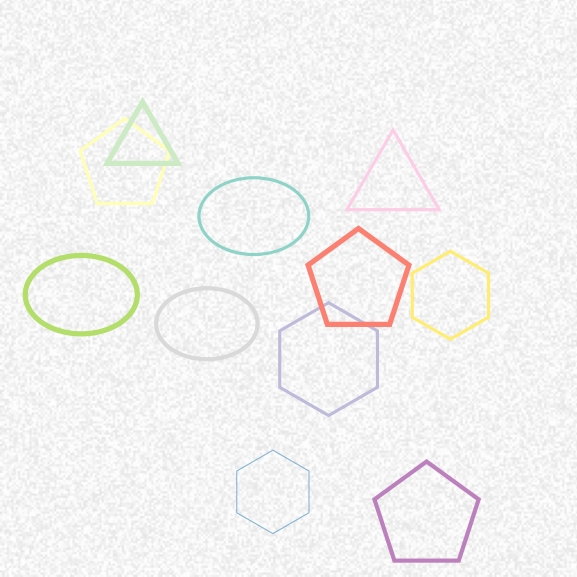[{"shape": "oval", "thickness": 1.5, "radius": 0.48, "center": [0.44, 0.625]}, {"shape": "pentagon", "thickness": 1.5, "radius": 0.41, "center": [0.216, 0.713]}, {"shape": "hexagon", "thickness": 1.5, "radius": 0.49, "center": [0.569, 0.377]}, {"shape": "pentagon", "thickness": 2.5, "radius": 0.46, "center": [0.621, 0.512]}, {"shape": "hexagon", "thickness": 0.5, "radius": 0.36, "center": [0.473, 0.147]}, {"shape": "oval", "thickness": 2.5, "radius": 0.48, "center": [0.141, 0.489]}, {"shape": "triangle", "thickness": 1.5, "radius": 0.46, "center": [0.681, 0.682]}, {"shape": "oval", "thickness": 2, "radius": 0.44, "center": [0.358, 0.439]}, {"shape": "pentagon", "thickness": 2, "radius": 0.47, "center": [0.739, 0.105]}, {"shape": "triangle", "thickness": 2.5, "radius": 0.36, "center": [0.247, 0.752]}, {"shape": "hexagon", "thickness": 1.5, "radius": 0.38, "center": [0.78, 0.488]}]